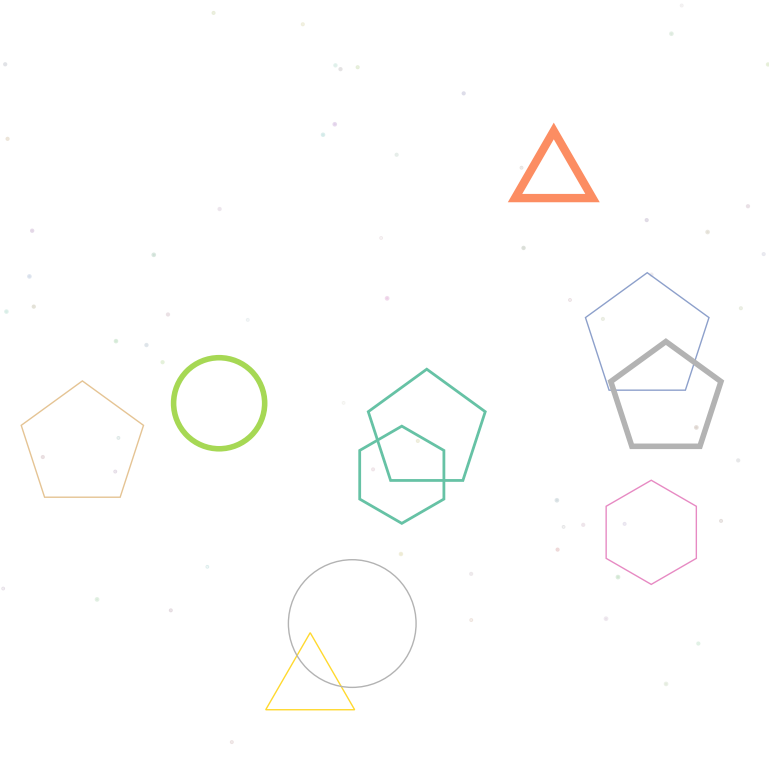[{"shape": "hexagon", "thickness": 1, "radius": 0.32, "center": [0.522, 0.383]}, {"shape": "pentagon", "thickness": 1, "radius": 0.4, "center": [0.554, 0.441]}, {"shape": "triangle", "thickness": 3, "radius": 0.29, "center": [0.719, 0.772]}, {"shape": "pentagon", "thickness": 0.5, "radius": 0.42, "center": [0.841, 0.562]}, {"shape": "hexagon", "thickness": 0.5, "radius": 0.34, "center": [0.846, 0.309]}, {"shape": "circle", "thickness": 2, "radius": 0.3, "center": [0.285, 0.476]}, {"shape": "triangle", "thickness": 0.5, "radius": 0.33, "center": [0.403, 0.112]}, {"shape": "pentagon", "thickness": 0.5, "radius": 0.42, "center": [0.107, 0.422]}, {"shape": "pentagon", "thickness": 2, "radius": 0.38, "center": [0.865, 0.481]}, {"shape": "circle", "thickness": 0.5, "radius": 0.41, "center": [0.457, 0.19]}]